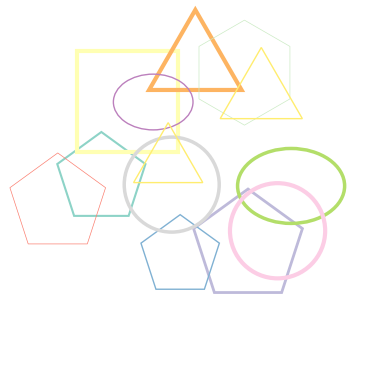[{"shape": "pentagon", "thickness": 1.5, "radius": 0.6, "center": [0.263, 0.537]}, {"shape": "square", "thickness": 3, "radius": 0.65, "center": [0.331, 0.736]}, {"shape": "pentagon", "thickness": 2, "radius": 0.74, "center": [0.644, 0.36]}, {"shape": "pentagon", "thickness": 0.5, "radius": 0.65, "center": [0.15, 0.472]}, {"shape": "pentagon", "thickness": 1, "radius": 0.54, "center": [0.468, 0.335]}, {"shape": "triangle", "thickness": 3, "radius": 0.69, "center": [0.507, 0.836]}, {"shape": "oval", "thickness": 2.5, "radius": 0.7, "center": [0.756, 0.517]}, {"shape": "circle", "thickness": 3, "radius": 0.62, "center": [0.721, 0.401]}, {"shape": "circle", "thickness": 2.5, "radius": 0.62, "center": [0.446, 0.521]}, {"shape": "oval", "thickness": 1, "radius": 0.52, "center": [0.398, 0.735]}, {"shape": "hexagon", "thickness": 0.5, "radius": 0.68, "center": [0.635, 0.811]}, {"shape": "triangle", "thickness": 1, "radius": 0.62, "center": [0.679, 0.753]}, {"shape": "triangle", "thickness": 1, "radius": 0.52, "center": [0.437, 0.578]}]